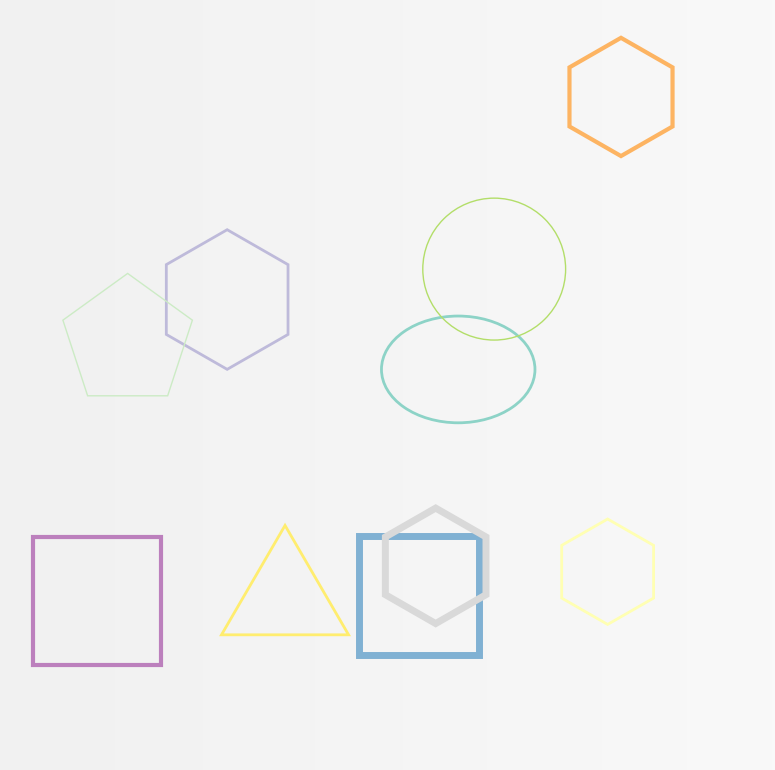[{"shape": "oval", "thickness": 1, "radius": 0.5, "center": [0.591, 0.52]}, {"shape": "hexagon", "thickness": 1, "radius": 0.34, "center": [0.784, 0.258]}, {"shape": "hexagon", "thickness": 1, "radius": 0.45, "center": [0.293, 0.611]}, {"shape": "square", "thickness": 2.5, "radius": 0.39, "center": [0.541, 0.227]}, {"shape": "hexagon", "thickness": 1.5, "radius": 0.38, "center": [0.801, 0.874]}, {"shape": "circle", "thickness": 0.5, "radius": 0.46, "center": [0.638, 0.651]}, {"shape": "hexagon", "thickness": 2.5, "radius": 0.37, "center": [0.562, 0.265]}, {"shape": "square", "thickness": 1.5, "radius": 0.42, "center": [0.125, 0.219]}, {"shape": "pentagon", "thickness": 0.5, "radius": 0.44, "center": [0.165, 0.557]}, {"shape": "triangle", "thickness": 1, "radius": 0.47, "center": [0.368, 0.223]}]